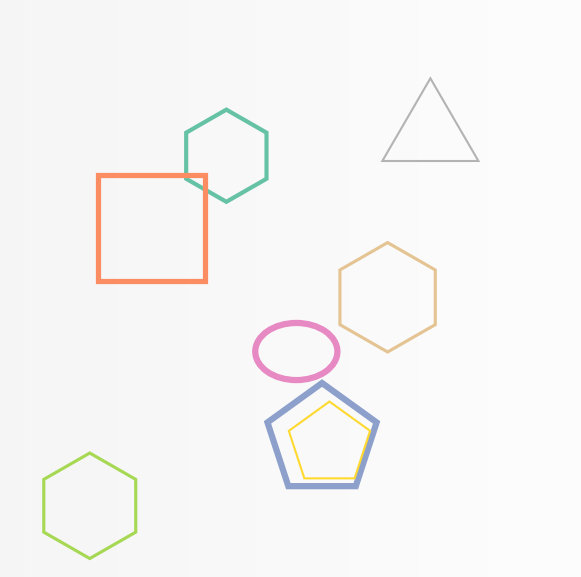[{"shape": "hexagon", "thickness": 2, "radius": 0.4, "center": [0.389, 0.729]}, {"shape": "square", "thickness": 2.5, "radius": 0.46, "center": [0.26, 0.605]}, {"shape": "pentagon", "thickness": 3, "radius": 0.49, "center": [0.554, 0.237]}, {"shape": "oval", "thickness": 3, "radius": 0.35, "center": [0.51, 0.39]}, {"shape": "hexagon", "thickness": 1.5, "radius": 0.46, "center": [0.154, 0.123]}, {"shape": "pentagon", "thickness": 1, "radius": 0.37, "center": [0.567, 0.23]}, {"shape": "hexagon", "thickness": 1.5, "radius": 0.47, "center": [0.667, 0.484]}, {"shape": "triangle", "thickness": 1, "radius": 0.48, "center": [0.74, 0.768]}]